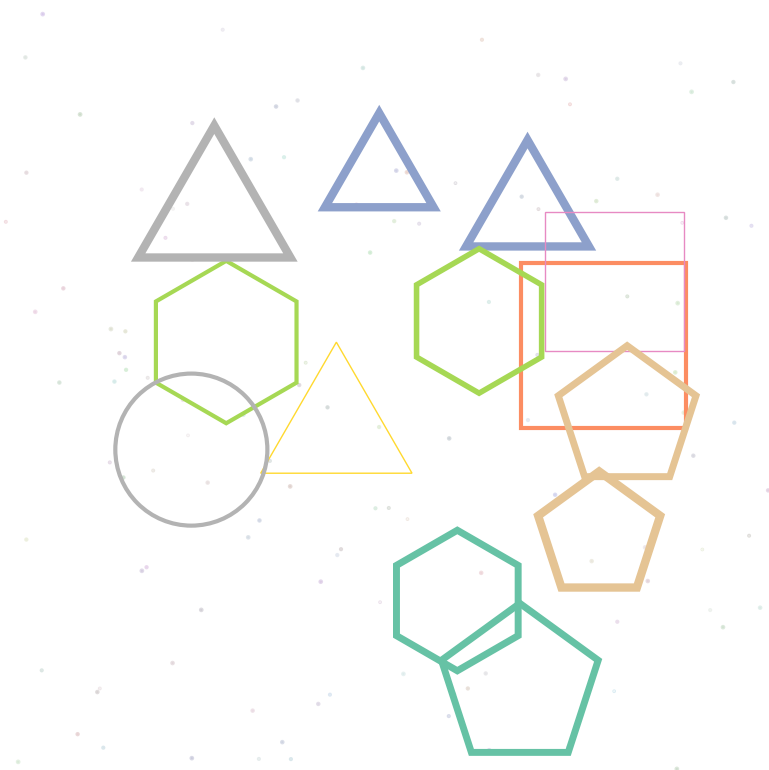[{"shape": "hexagon", "thickness": 2.5, "radius": 0.46, "center": [0.594, 0.22]}, {"shape": "pentagon", "thickness": 2.5, "radius": 0.54, "center": [0.675, 0.109]}, {"shape": "square", "thickness": 1.5, "radius": 0.53, "center": [0.783, 0.551]}, {"shape": "triangle", "thickness": 3, "radius": 0.46, "center": [0.685, 0.726]}, {"shape": "triangle", "thickness": 3, "radius": 0.41, "center": [0.493, 0.772]}, {"shape": "square", "thickness": 0.5, "radius": 0.45, "center": [0.798, 0.635]}, {"shape": "hexagon", "thickness": 1.5, "radius": 0.53, "center": [0.294, 0.556]}, {"shape": "hexagon", "thickness": 2, "radius": 0.47, "center": [0.622, 0.583]}, {"shape": "triangle", "thickness": 0.5, "radius": 0.57, "center": [0.437, 0.442]}, {"shape": "pentagon", "thickness": 2.5, "radius": 0.47, "center": [0.814, 0.457]}, {"shape": "pentagon", "thickness": 3, "radius": 0.42, "center": [0.778, 0.304]}, {"shape": "triangle", "thickness": 3, "radius": 0.57, "center": [0.278, 0.723]}, {"shape": "circle", "thickness": 1.5, "radius": 0.49, "center": [0.248, 0.416]}]